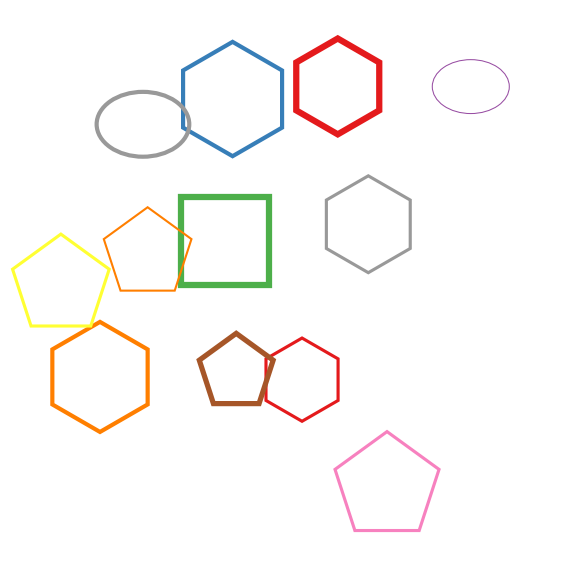[{"shape": "hexagon", "thickness": 3, "radius": 0.41, "center": [0.585, 0.849]}, {"shape": "hexagon", "thickness": 1.5, "radius": 0.36, "center": [0.523, 0.342]}, {"shape": "hexagon", "thickness": 2, "radius": 0.49, "center": [0.403, 0.828]}, {"shape": "square", "thickness": 3, "radius": 0.38, "center": [0.389, 0.581]}, {"shape": "oval", "thickness": 0.5, "radius": 0.33, "center": [0.815, 0.849]}, {"shape": "hexagon", "thickness": 2, "radius": 0.48, "center": [0.173, 0.346]}, {"shape": "pentagon", "thickness": 1, "radius": 0.4, "center": [0.256, 0.56]}, {"shape": "pentagon", "thickness": 1.5, "radius": 0.44, "center": [0.105, 0.506]}, {"shape": "pentagon", "thickness": 2.5, "radius": 0.34, "center": [0.409, 0.355]}, {"shape": "pentagon", "thickness": 1.5, "radius": 0.47, "center": [0.67, 0.157]}, {"shape": "hexagon", "thickness": 1.5, "radius": 0.42, "center": [0.638, 0.611]}, {"shape": "oval", "thickness": 2, "radius": 0.4, "center": [0.248, 0.784]}]